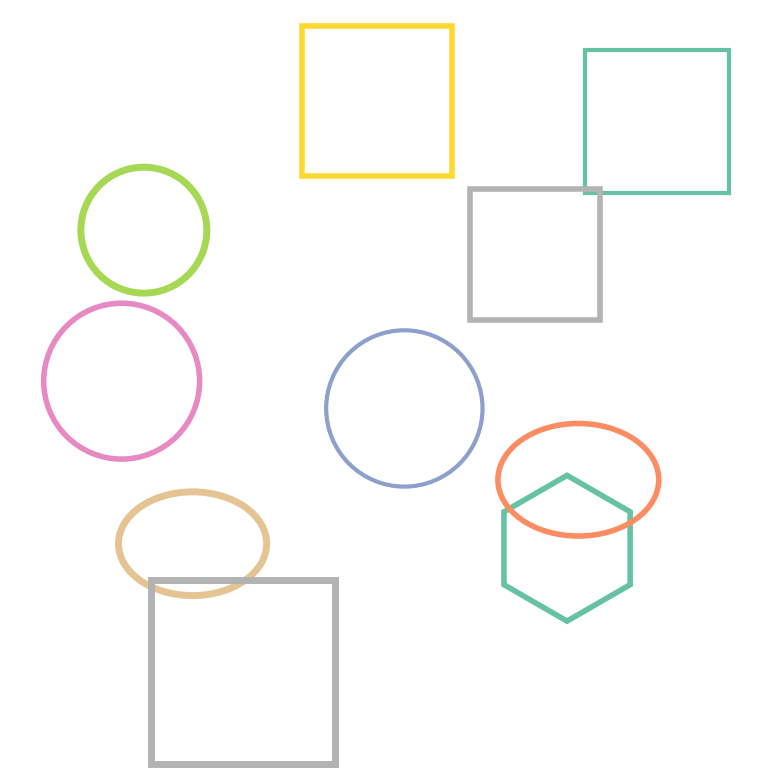[{"shape": "hexagon", "thickness": 2, "radius": 0.47, "center": [0.736, 0.288]}, {"shape": "square", "thickness": 1.5, "radius": 0.47, "center": [0.853, 0.842]}, {"shape": "oval", "thickness": 2, "radius": 0.52, "center": [0.751, 0.377]}, {"shape": "circle", "thickness": 1.5, "radius": 0.51, "center": [0.525, 0.47]}, {"shape": "circle", "thickness": 2, "radius": 0.51, "center": [0.158, 0.505]}, {"shape": "circle", "thickness": 2.5, "radius": 0.41, "center": [0.187, 0.701]}, {"shape": "square", "thickness": 2, "radius": 0.49, "center": [0.49, 0.868]}, {"shape": "oval", "thickness": 2.5, "radius": 0.48, "center": [0.25, 0.294]}, {"shape": "square", "thickness": 2, "radius": 0.42, "center": [0.695, 0.67]}, {"shape": "square", "thickness": 2.5, "radius": 0.6, "center": [0.316, 0.127]}]